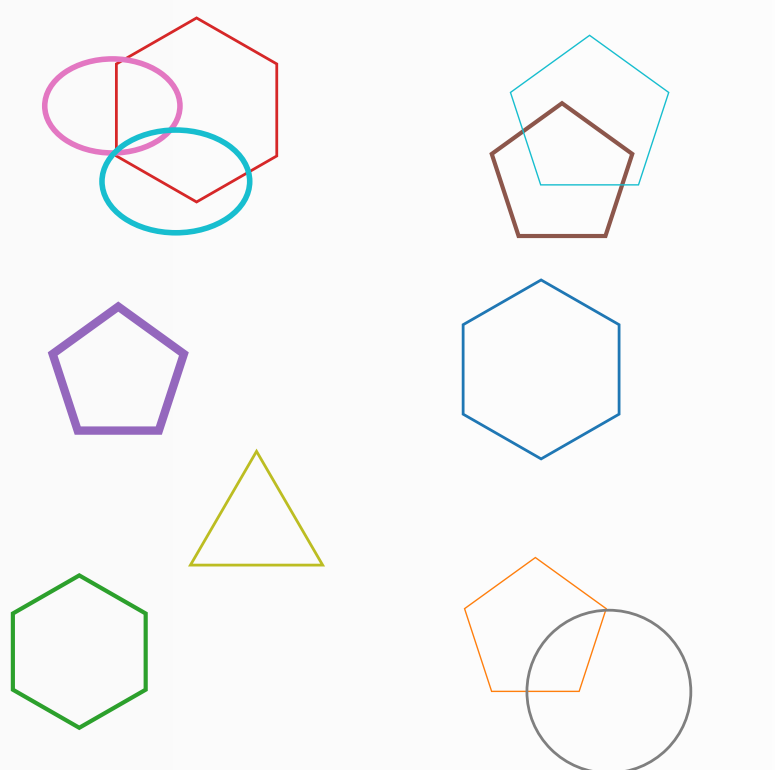[{"shape": "hexagon", "thickness": 1, "radius": 0.58, "center": [0.698, 0.52]}, {"shape": "pentagon", "thickness": 0.5, "radius": 0.48, "center": [0.691, 0.18]}, {"shape": "hexagon", "thickness": 1.5, "radius": 0.49, "center": [0.102, 0.154]}, {"shape": "hexagon", "thickness": 1, "radius": 0.6, "center": [0.254, 0.857]}, {"shape": "pentagon", "thickness": 3, "radius": 0.45, "center": [0.153, 0.513]}, {"shape": "pentagon", "thickness": 1.5, "radius": 0.48, "center": [0.725, 0.771]}, {"shape": "oval", "thickness": 2, "radius": 0.44, "center": [0.145, 0.862]}, {"shape": "circle", "thickness": 1, "radius": 0.53, "center": [0.786, 0.102]}, {"shape": "triangle", "thickness": 1, "radius": 0.49, "center": [0.331, 0.315]}, {"shape": "pentagon", "thickness": 0.5, "radius": 0.54, "center": [0.761, 0.847]}, {"shape": "oval", "thickness": 2, "radius": 0.48, "center": [0.227, 0.764]}]